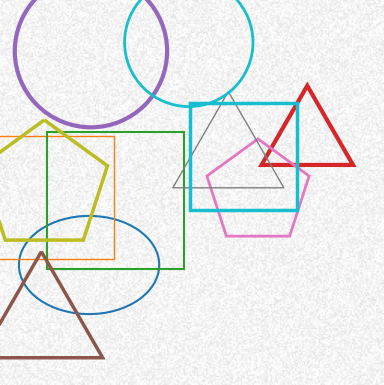[{"shape": "oval", "thickness": 1.5, "radius": 0.91, "center": [0.231, 0.312]}, {"shape": "square", "thickness": 1, "radius": 0.8, "center": [0.134, 0.487]}, {"shape": "square", "thickness": 1.5, "radius": 0.89, "center": [0.301, 0.48]}, {"shape": "triangle", "thickness": 3, "radius": 0.69, "center": [0.798, 0.64]}, {"shape": "circle", "thickness": 3, "radius": 0.99, "center": [0.236, 0.867]}, {"shape": "triangle", "thickness": 2.5, "radius": 0.92, "center": [0.107, 0.163]}, {"shape": "pentagon", "thickness": 2, "radius": 0.7, "center": [0.67, 0.5]}, {"shape": "triangle", "thickness": 1, "radius": 0.83, "center": [0.593, 0.596]}, {"shape": "pentagon", "thickness": 2.5, "radius": 0.86, "center": [0.115, 0.516]}, {"shape": "square", "thickness": 2.5, "radius": 0.7, "center": [0.632, 0.594]}, {"shape": "circle", "thickness": 2, "radius": 0.83, "center": [0.49, 0.89]}]